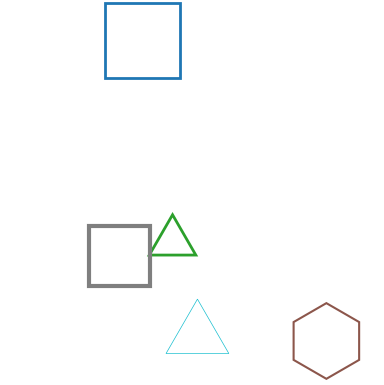[{"shape": "square", "thickness": 2, "radius": 0.49, "center": [0.37, 0.896]}, {"shape": "triangle", "thickness": 2, "radius": 0.35, "center": [0.448, 0.372]}, {"shape": "hexagon", "thickness": 1.5, "radius": 0.49, "center": [0.848, 0.114]}, {"shape": "square", "thickness": 3, "radius": 0.39, "center": [0.31, 0.336]}, {"shape": "triangle", "thickness": 0.5, "radius": 0.47, "center": [0.513, 0.129]}]